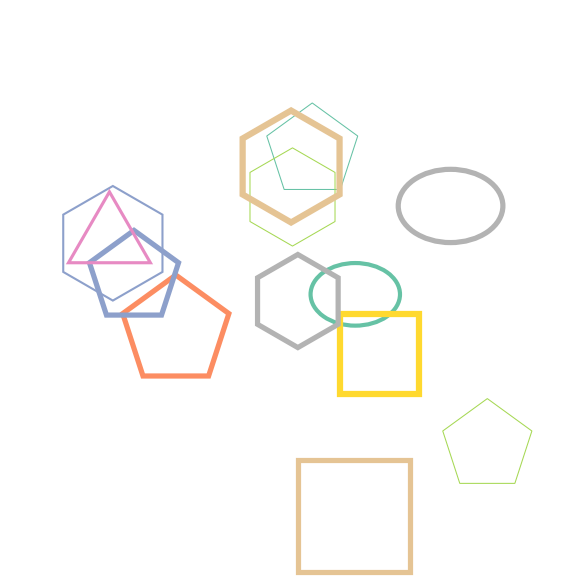[{"shape": "oval", "thickness": 2, "radius": 0.39, "center": [0.615, 0.489]}, {"shape": "pentagon", "thickness": 0.5, "radius": 0.41, "center": [0.541, 0.738]}, {"shape": "pentagon", "thickness": 2.5, "radius": 0.48, "center": [0.304, 0.426]}, {"shape": "pentagon", "thickness": 2.5, "radius": 0.41, "center": [0.232, 0.519]}, {"shape": "hexagon", "thickness": 1, "radius": 0.5, "center": [0.195, 0.578]}, {"shape": "triangle", "thickness": 1.5, "radius": 0.41, "center": [0.19, 0.585]}, {"shape": "hexagon", "thickness": 0.5, "radius": 0.43, "center": [0.506, 0.658]}, {"shape": "pentagon", "thickness": 0.5, "radius": 0.41, "center": [0.844, 0.228]}, {"shape": "square", "thickness": 3, "radius": 0.35, "center": [0.657, 0.386]}, {"shape": "hexagon", "thickness": 3, "radius": 0.48, "center": [0.504, 0.711]}, {"shape": "square", "thickness": 2.5, "radius": 0.48, "center": [0.613, 0.105]}, {"shape": "hexagon", "thickness": 2.5, "radius": 0.4, "center": [0.516, 0.478]}, {"shape": "oval", "thickness": 2.5, "radius": 0.45, "center": [0.78, 0.643]}]